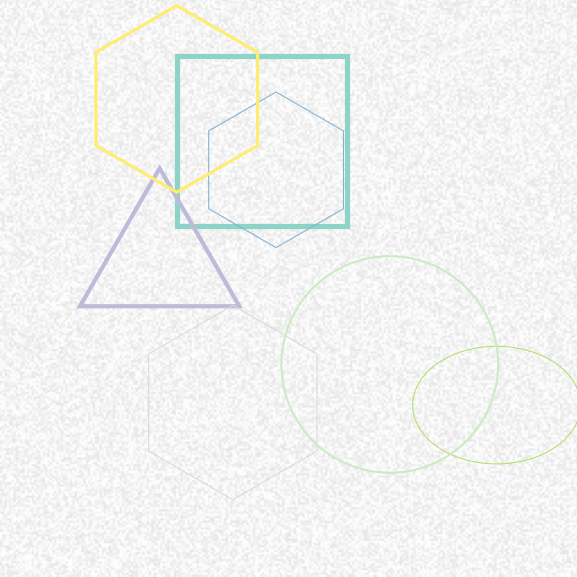[{"shape": "square", "thickness": 2.5, "radius": 0.74, "center": [0.454, 0.755]}, {"shape": "triangle", "thickness": 2, "radius": 0.8, "center": [0.276, 0.548]}, {"shape": "hexagon", "thickness": 0.5, "radius": 0.67, "center": [0.478, 0.705]}, {"shape": "oval", "thickness": 0.5, "radius": 0.73, "center": [0.86, 0.298]}, {"shape": "hexagon", "thickness": 0.5, "radius": 0.84, "center": [0.403, 0.302]}, {"shape": "circle", "thickness": 1, "radius": 0.94, "center": [0.675, 0.368]}, {"shape": "hexagon", "thickness": 1.5, "radius": 0.81, "center": [0.306, 0.828]}]